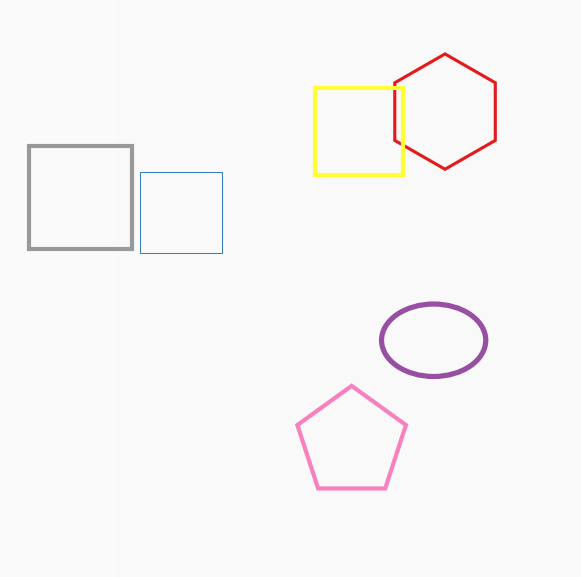[{"shape": "hexagon", "thickness": 1.5, "radius": 0.5, "center": [0.766, 0.806]}, {"shape": "square", "thickness": 0.5, "radius": 0.35, "center": [0.311, 0.63]}, {"shape": "oval", "thickness": 2.5, "radius": 0.45, "center": [0.746, 0.41]}, {"shape": "square", "thickness": 2, "radius": 0.38, "center": [0.617, 0.772]}, {"shape": "pentagon", "thickness": 2, "radius": 0.49, "center": [0.605, 0.233]}, {"shape": "square", "thickness": 2, "radius": 0.44, "center": [0.139, 0.657]}]